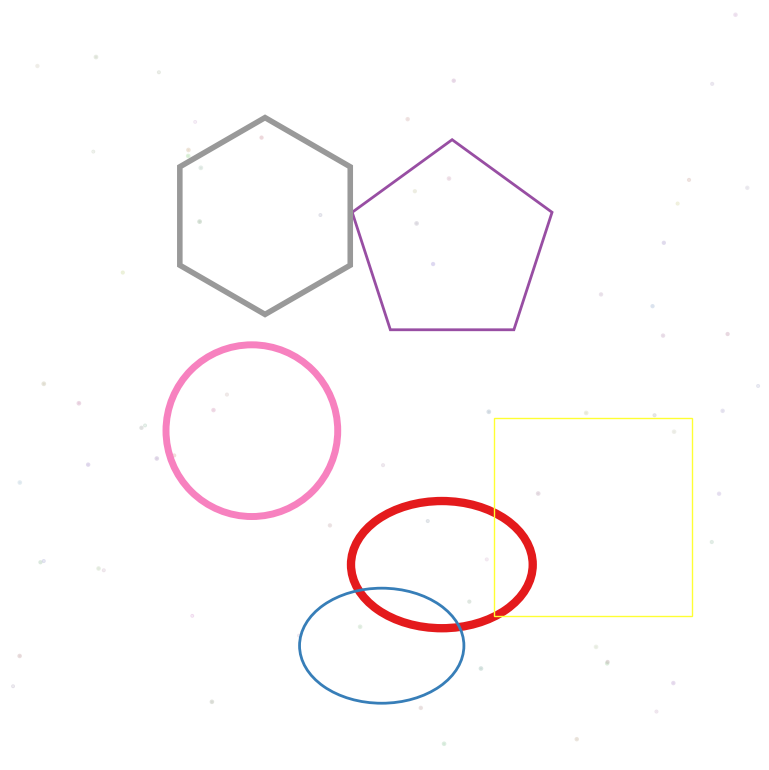[{"shape": "oval", "thickness": 3, "radius": 0.59, "center": [0.574, 0.267]}, {"shape": "oval", "thickness": 1, "radius": 0.53, "center": [0.496, 0.161]}, {"shape": "pentagon", "thickness": 1, "radius": 0.68, "center": [0.587, 0.682]}, {"shape": "square", "thickness": 0.5, "radius": 0.64, "center": [0.77, 0.329]}, {"shape": "circle", "thickness": 2.5, "radius": 0.56, "center": [0.327, 0.441]}, {"shape": "hexagon", "thickness": 2, "radius": 0.64, "center": [0.344, 0.719]}]